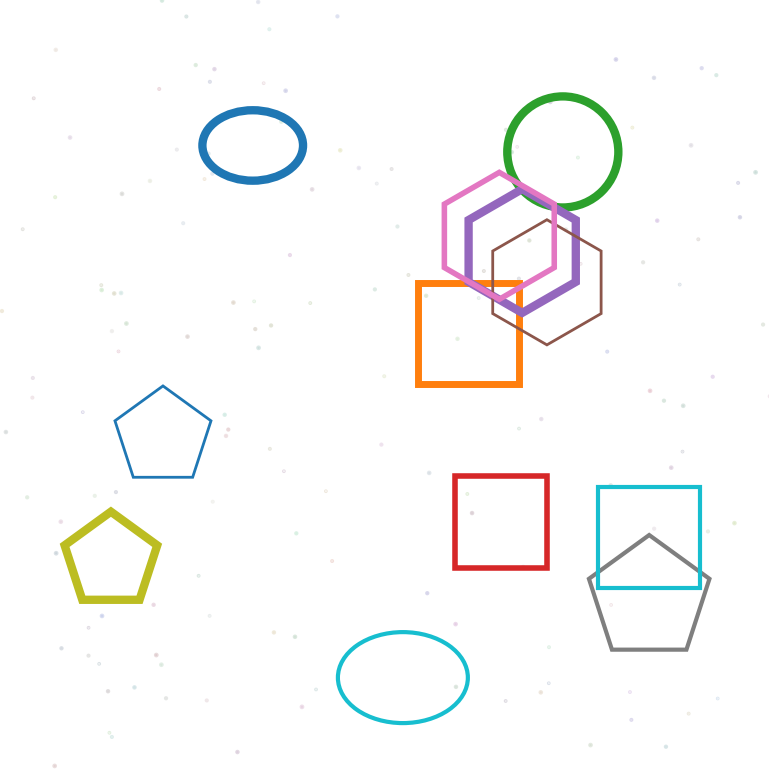[{"shape": "pentagon", "thickness": 1, "radius": 0.33, "center": [0.212, 0.433]}, {"shape": "oval", "thickness": 3, "radius": 0.33, "center": [0.328, 0.811]}, {"shape": "square", "thickness": 2.5, "radius": 0.33, "center": [0.609, 0.567]}, {"shape": "circle", "thickness": 3, "radius": 0.36, "center": [0.731, 0.803]}, {"shape": "square", "thickness": 2, "radius": 0.3, "center": [0.651, 0.322]}, {"shape": "hexagon", "thickness": 3, "radius": 0.4, "center": [0.678, 0.674]}, {"shape": "hexagon", "thickness": 1, "radius": 0.41, "center": [0.71, 0.633]}, {"shape": "hexagon", "thickness": 2, "radius": 0.41, "center": [0.648, 0.694]}, {"shape": "pentagon", "thickness": 1.5, "radius": 0.41, "center": [0.843, 0.223]}, {"shape": "pentagon", "thickness": 3, "radius": 0.32, "center": [0.144, 0.272]}, {"shape": "square", "thickness": 1.5, "radius": 0.33, "center": [0.843, 0.302]}, {"shape": "oval", "thickness": 1.5, "radius": 0.42, "center": [0.523, 0.12]}]